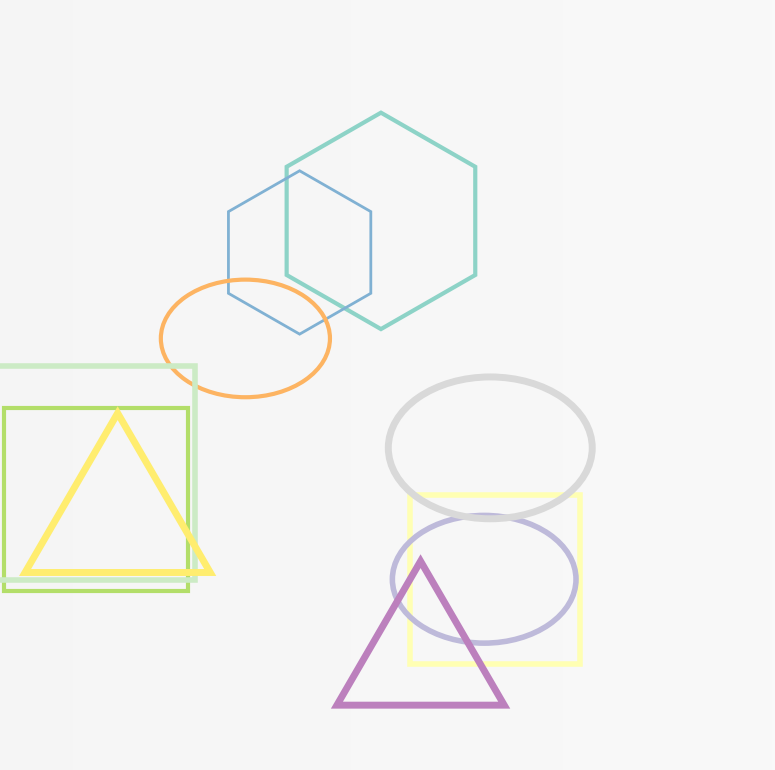[{"shape": "hexagon", "thickness": 1.5, "radius": 0.7, "center": [0.492, 0.713]}, {"shape": "square", "thickness": 2, "radius": 0.55, "center": [0.638, 0.248]}, {"shape": "oval", "thickness": 2, "radius": 0.59, "center": [0.625, 0.248]}, {"shape": "hexagon", "thickness": 1, "radius": 0.53, "center": [0.387, 0.672]}, {"shape": "oval", "thickness": 1.5, "radius": 0.55, "center": [0.317, 0.56]}, {"shape": "square", "thickness": 1.5, "radius": 0.59, "center": [0.124, 0.351]}, {"shape": "oval", "thickness": 2.5, "radius": 0.66, "center": [0.633, 0.418]}, {"shape": "triangle", "thickness": 2.5, "radius": 0.62, "center": [0.543, 0.147]}, {"shape": "square", "thickness": 2, "radius": 0.7, "center": [0.113, 0.386]}, {"shape": "triangle", "thickness": 2.5, "radius": 0.69, "center": [0.152, 0.325]}]